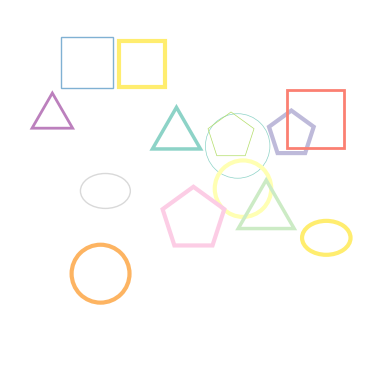[{"shape": "circle", "thickness": 0.5, "radius": 0.42, "center": [0.617, 0.621]}, {"shape": "triangle", "thickness": 2.5, "radius": 0.36, "center": [0.458, 0.649]}, {"shape": "circle", "thickness": 3, "radius": 0.37, "center": [0.631, 0.51]}, {"shape": "pentagon", "thickness": 3, "radius": 0.31, "center": [0.757, 0.652]}, {"shape": "square", "thickness": 2, "radius": 0.37, "center": [0.82, 0.69]}, {"shape": "square", "thickness": 1, "radius": 0.33, "center": [0.226, 0.838]}, {"shape": "circle", "thickness": 3, "radius": 0.38, "center": [0.261, 0.289]}, {"shape": "pentagon", "thickness": 0.5, "radius": 0.31, "center": [0.6, 0.646]}, {"shape": "pentagon", "thickness": 3, "radius": 0.42, "center": [0.502, 0.431]}, {"shape": "oval", "thickness": 1, "radius": 0.32, "center": [0.274, 0.504]}, {"shape": "triangle", "thickness": 2, "radius": 0.3, "center": [0.136, 0.697]}, {"shape": "triangle", "thickness": 2.5, "radius": 0.42, "center": [0.691, 0.448]}, {"shape": "oval", "thickness": 3, "radius": 0.31, "center": [0.848, 0.382]}, {"shape": "square", "thickness": 3, "radius": 0.3, "center": [0.369, 0.834]}]